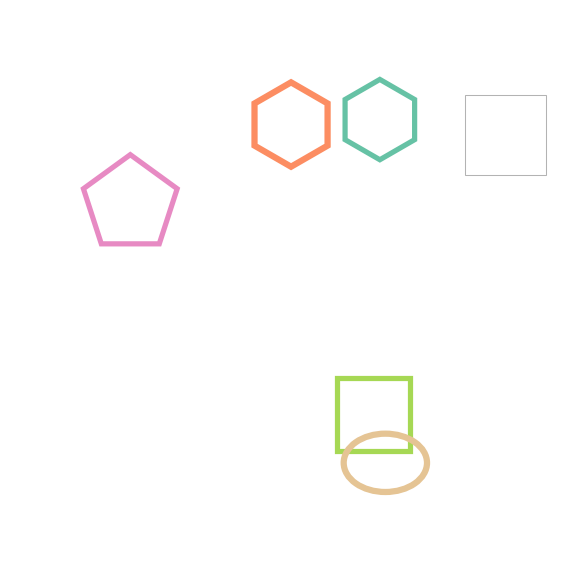[{"shape": "hexagon", "thickness": 2.5, "radius": 0.35, "center": [0.658, 0.792]}, {"shape": "hexagon", "thickness": 3, "radius": 0.37, "center": [0.504, 0.784]}, {"shape": "pentagon", "thickness": 2.5, "radius": 0.43, "center": [0.226, 0.646]}, {"shape": "square", "thickness": 2.5, "radius": 0.32, "center": [0.647, 0.282]}, {"shape": "oval", "thickness": 3, "radius": 0.36, "center": [0.667, 0.198]}, {"shape": "square", "thickness": 0.5, "radius": 0.35, "center": [0.875, 0.765]}]